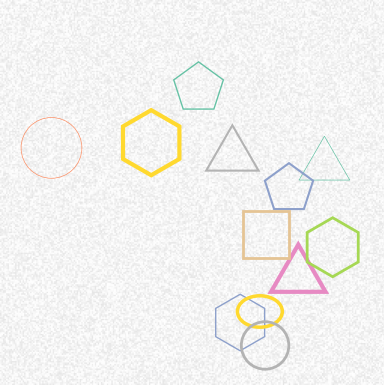[{"shape": "triangle", "thickness": 0.5, "radius": 0.38, "center": [0.843, 0.57]}, {"shape": "pentagon", "thickness": 1, "radius": 0.34, "center": [0.516, 0.772]}, {"shape": "circle", "thickness": 0.5, "radius": 0.39, "center": [0.134, 0.616]}, {"shape": "hexagon", "thickness": 1, "radius": 0.37, "center": [0.624, 0.162]}, {"shape": "pentagon", "thickness": 1.5, "radius": 0.33, "center": [0.751, 0.51]}, {"shape": "triangle", "thickness": 3, "radius": 0.41, "center": [0.775, 0.283]}, {"shape": "hexagon", "thickness": 2, "radius": 0.38, "center": [0.864, 0.358]}, {"shape": "hexagon", "thickness": 3, "radius": 0.42, "center": [0.393, 0.629]}, {"shape": "oval", "thickness": 2.5, "radius": 0.29, "center": [0.675, 0.191]}, {"shape": "square", "thickness": 2, "radius": 0.3, "center": [0.691, 0.391]}, {"shape": "triangle", "thickness": 1.5, "radius": 0.39, "center": [0.604, 0.596]}, {"shape": "circle", "thickness": 2, "radius": 0.31, "center": [0.689, 0.103]}]